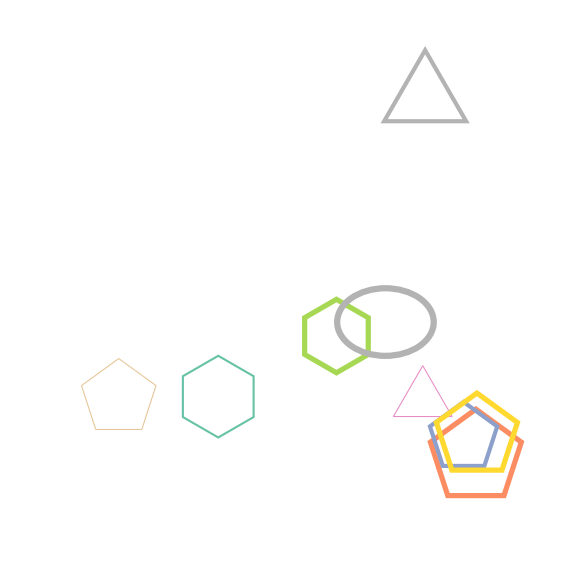[{"shape": "hexagon", "thickness": 1, "radius": 0.35, "center": [0.378, 0.312]}, {"shape": "pentagon", "thickness": 2.5, "radius": 0.41, "center": [0.824, 0.208]}, {"shape": "pentagon", "thickness": 2, "radius": 0.31, "center": [0.803, 0.242]}, {"shape": "triangle", "thickness": 0.5, "radius": 0.29, "center": [0.732, 0.307]}, {"shape": "hexagon", "thickness": 2.5, "radius": 0.32, "center": [0.583, 0.417]}, {"shape": "pentagon", "thickness": 2.5, "radius": 0.37, "center": [0.826, 0.245]}, {"shape": "pentagon", "thickness": 0.5, "radius": 0.34, "center": [0.206, 0.31]}, {"shape": "oval", "thickness": 3, "radius": 0.42, "center": [0.667, 0.441]}, {"shape": "triangle", "thickness": 2, "radius": 0.41, "center": [0.736, 0.83]}]